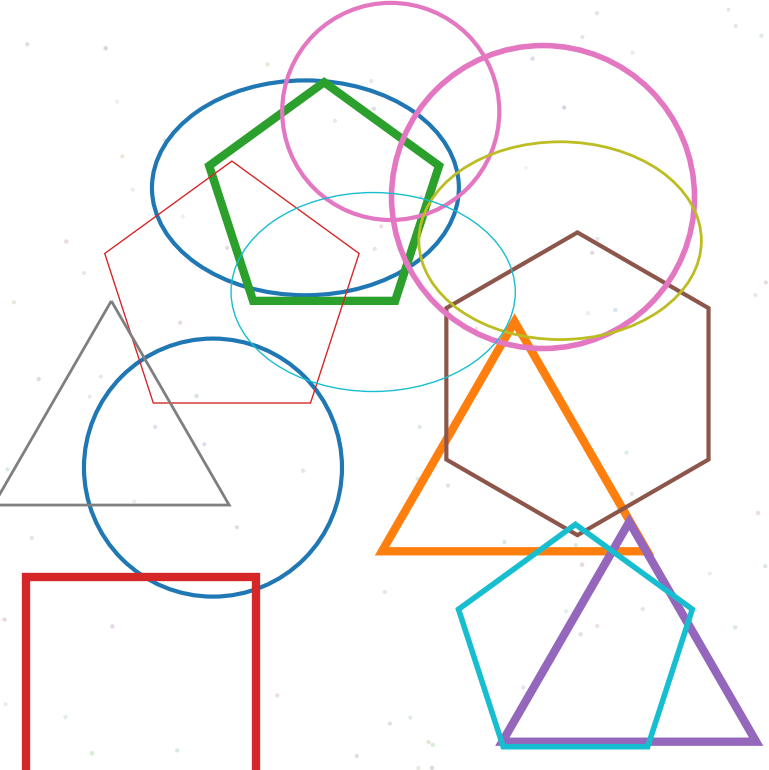[{"shape": "circle", "thickness": 1.5, "radius": 0.84, "center": [0.277, 0.393]}, {"shape": "oval", "thickness": 1.5, "radius": 1.0, "center": [0.397, 0.756]}, {"shape": "triangle", "thickness": 3, "radius": 0.99, "center": [0.668, 0.383]}, {"shape": "pentagon", "thickness": 3, "radius": 0.78, "center": [0.421, 0.736]}, {"shape": "pentagon", "thickness": 0.5, "radius": 0.87, "center": [0.301, 0.617]}, {"shape": "square", "thickness": 3, "radius": 0.75, "center": [0.183, 0.102]}, {"shape": "triangle", "thickness": 3, "radius": 0.95, "center": [0.817, 0.132]}, {"shape": "hexagon", "thickness": 1.5, "radius": 0.98, "center": [0.75, 0.502]}, {"shape": "circle", "thickness": 1.5, "radius": 0.7, "center": [0.507, 0.855]}, {"shape": "circle", "thickness": 2, "radius": 0.98, "center": [0.705, 0.744]}, {"shape": "triangle", "thickness": 1, "radius": 0.88, "center": [0.145, 0.432]}, {"shape": "oval", "thickness": 1, "radius": 0.92, "center": [0.727, 0.687]}, {"shape": "pentagon", "thickness": 2, "radius": 0.8, "center": [0.747, 0.159]}, {"shape": "oval", "thickness": 0.5, "radius": 0.92, "center": [0.485, 0.621]}]